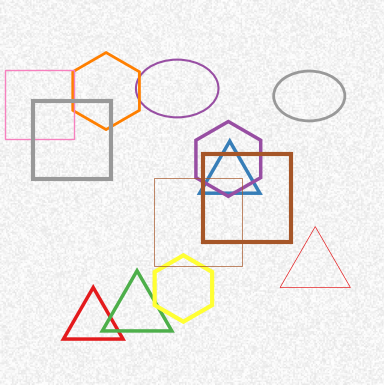[{"shape": "triangle", "thickness": 2.5, "radius": 0.45, "center": [0.242, 0.164]}, {"shape": "triangle", "thickness": 0.5, "radius": 0.53, "center": [0.819, 0.306]}, {"shape": "triangle", "thickness": 2.5, "radius": 0.45, "center": [0.597, 0.543]}, {"shape": "triangle", "thickness": 2.5, "radius": 0.52, "center": [0.356, 0.193]}, {"shape": "oval", "thickness": 1.5, "radius": 0.54, "center": [0.46, 0.77]}, {"shape": "hexagon", "thickness": 2.5, "radius": 0.49, "center": [0.593, 0.587]}, {"shape": "hexagon", "thickness": 2, "radius": 0.5, "center": [0.276, 0.763]}, {"shape": "hexagon", "thickness": 3, "radius": 0.43, "center": [0.476, 0.251]}, {"shape": "square", "thickness": 3, "radius": 0.57, "center": [0.642, 0.485]}, {"shape": "square", "thickness": 0.5, "radius": 0.57, "center": [0.515, 0.424]}, {"shape": "square", "thickness": 1, "radius": 0.45, "center": [0.102, 0.729]}, {"shape": "square", "thickness": 3, "radius": 0.51, "center": [0.187, 0.637]}, {"shape": "oval", "thickness": 2, "radius": 0.46, "center": [0.803, 0.751]}]